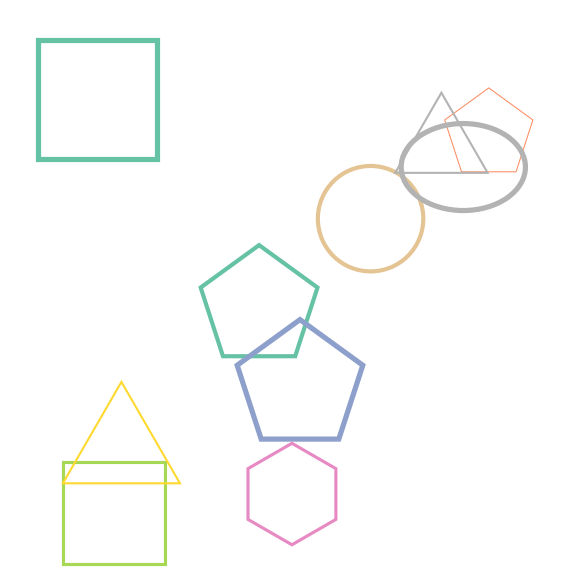[{"shape": "square", "thickness": 2.5, "radius": 0.52, "center": [0.169, 0.827]}, {"shape": "pentagon", "thickness": 2, "radius": 0.53, "center": [0.449, 0.468]}, {"shape": "pentagon", "thickness": 0.5, "radius": 0.4, "center": [0.846, 0.767]}, {"shape": "pentagon", "thickness": 2.5, "radius": 0.57, "center": [0.519, 0.331]}, {"shape": "hexagon", "thickness": 1.5, "radius": 0.44, "center": [0.506, 0.144]}, {"shape": "square", "thickness": 1.5, "radius": 0.44, "center": [0.197, 0.11]}, {"shape": "triangle", "thickness": 1, "radius": 0.59, "center": [0.21, 0.221]}, {"shape": "circle", "thickness": 2, "radius": 0.46, "center": [0.642, 0.62]}, {"shape": "triangle", "thickness": 1, "radius": 0.46, "center": [0.764, 0.746]}, {"shape": "oval", "thickness": 2.5, "radius": 0.54, "center": [0.802, 0.71]}]